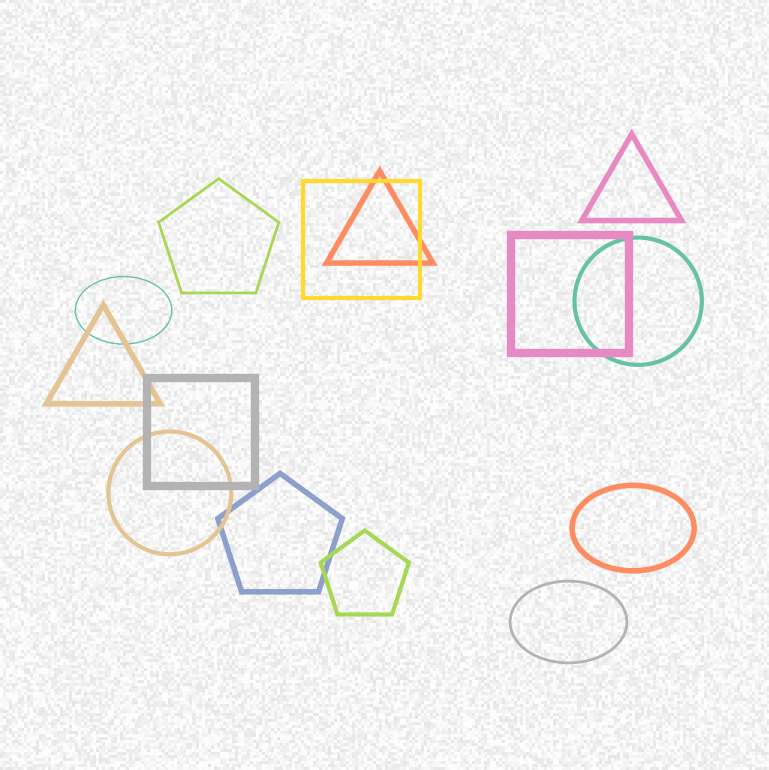[{"shape": "circle", "thickness": 1.5, "radius": 0.41, "center": [0.829, 0.609]}, {"shape": "oval", "thickness": 0.5, "radius": 0.31, "center": [0.16, 0.597]}, {"shape": "oval", "thickness": 2, "radius": 0.4, "center": [0.822, 0.314]}, {"shape": "triangle", "thickness": 2, "radius": 0.4, "center": [0.493, 0.698]}, {"shape": "pentagon", "thickness": 2, "radius": 0.43, "center": [0.364, 0.3]}, {"shape": "triangle", "thickness": 2, "radius": 0.37, "center": [0.82, 0.751]}, {"shape": "square", "thickness": 3, "radius": 0.38, "center": [0.74, 0.618]}, {"shape": "pentagon", "thickness": 1, "radius": 0.41, "center": [0.284, 0.686]}, {"shape": "pentagon", "thickness": 1.5, "radius": 0.3, "center": [0.474, 0.251]}, {"shape": "square", "thickness": 1.5, "radius": 0.38, "center": [0.47, 0.689]}, {"shape": "triangle", "thickness": 2, "radius": 0.43, "center": [0.134, 0.518]}, {"shape": "circle", "thickness": 1.5, "radius": 0.4, "center": [0.221, 0.36]}, {"shape": "oval", "thickness": 1, "radius": 0.38, "center": [0.738, 0.192]}, {"shape": "square", "thickness": 3, "radius": 0.35, "center": [0.261, 0.439]}]